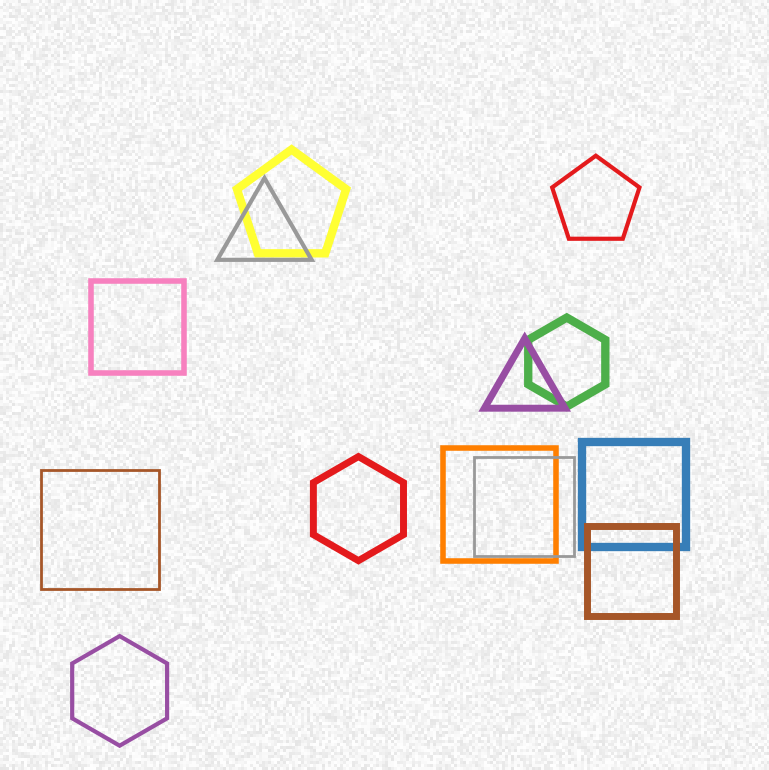[{"shape": "pentagon", "thickness": 1.5, "radius": 0.3, "center": [0.774, 0.738]}, {"shape": "hexagon", "thickness": 2.5, "radius": 0.34, "center": [0.466, 0.339]}, {"shape": "square", "thickness": 3, "radius": 0.34, "center": [0.824, 0.358]}, {"shape": "hexagon", "thickness": 3, "radius": 0.29, "center": [0.736, 0.53]}, {"shape": "hexagon", "thickness": 1.5, "radius": 0.36, "center": [0.155, 0.103]}, {"shape": "triangle", "thickness": 2.5, "radius": 0.3, "center": [0.681, 0.5]}, {"shape": "square", "thickness": 2, "radius": 0.37, "center": [0.649, 0.345]}, {"shape": "pentagon", "thickness": 3, "radius": 0.37, "center": [0.379, 0.731]}, {"shape": "square", "thickness": 1, "radius": 0.39, "center": [0.13, 0.312]}, {"shape": "square", "thickness": 2.5, "radius": 0.29, "center": [0.82, 0.259]}, {"shape": "square", "thickness": 2, "radius": 0.3, "center": [0.178, 0.575]}, {"shape": "square", "thickness": 1, "radius": 0.32, "center": [0.68, 0.342]}, {"shape": "triangle", "thickness": 1.5, "radius": 0.35, "center": [0.343, 0.698]}]